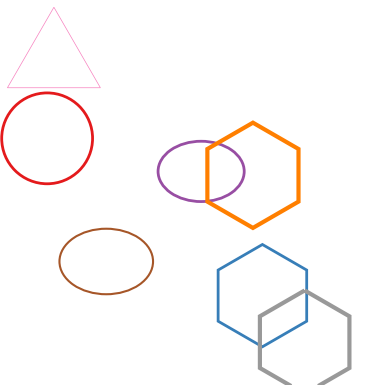[{"shape": "circle", "thickness": 2, "radius": 0.59, "center": [0.122, 0.641]}, {"shape": "hexagon", "thickness": 2, "radius": 0.66, "center": [0.682, 0.232]}, {"shape": "oval", "thickness": 2, "radius": 0.56, "center": [0.522, 0.555]}, {"shape": "hexagon", "thickness": 3, "radius": 0.68, "center": [0.657, 0.545]}, {"shape": "oval", "thickness": 1.5, "radius": 0.61, "center": [0.276, 0.321]}, {"shape": "triangle", "thickness": 0.5, "radius": 0.7, "center": [0.14, 0.842]}, {"shape": "hexagon", "thickness": 3, "radius": 0.67, "center": [0.791, 0.111]}]